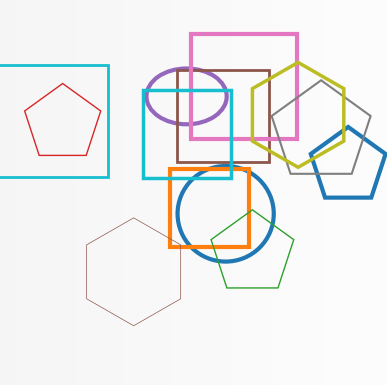[{"shape": "pentagon", "thickness": 3, "radius": 0.51, "center": [0.898, 0.569]}, {"shape": "circle", "thickness": 3, "radius": 0.62, "center": [0.582, 0.445]}, {"shape": "square", "thickness": 3, "radius": 0.51, "center": [0.541, 0.46]}, {"shape": "pentagon", "thickness": 1, "radius": 0.56, "center": [0.651, 0.343]}, {"shape": "pentagon", "thickness": 1, "radius": 0.52, "center": [0.162, 0.68]}, {"shape": "oval", "thickness": 3, "radius": 0.52, "center": [0.482, 0.75]}, {"shape": "square", "thickness": 2, "radius": 0.59, "center": [0.575, 0.699]}, {"shape": "hexagon", "thickness": 0.5, "radius": 0.7, "center": [0.345, 0.294]}, {"shape": "square", "thickness": 3, "radius": 0.68, "center": [0.63, 0.776]}, {"shape": "pentagon", "thickness": 1.5, "radius": 0.67, "center": [0.829, 0.657]}, {"shape": "hexagon", "thickness": 2.5, "radius": 0.68, "center": [0.769, 0.702]}, {"shape": "square", "thickness": 2, "radius": 0.72, "center": [0.134, 0.686]}, {"shape": "square", "thickness": 2.5, "radius": 0.57, "center": [0.482, 0.653]}]